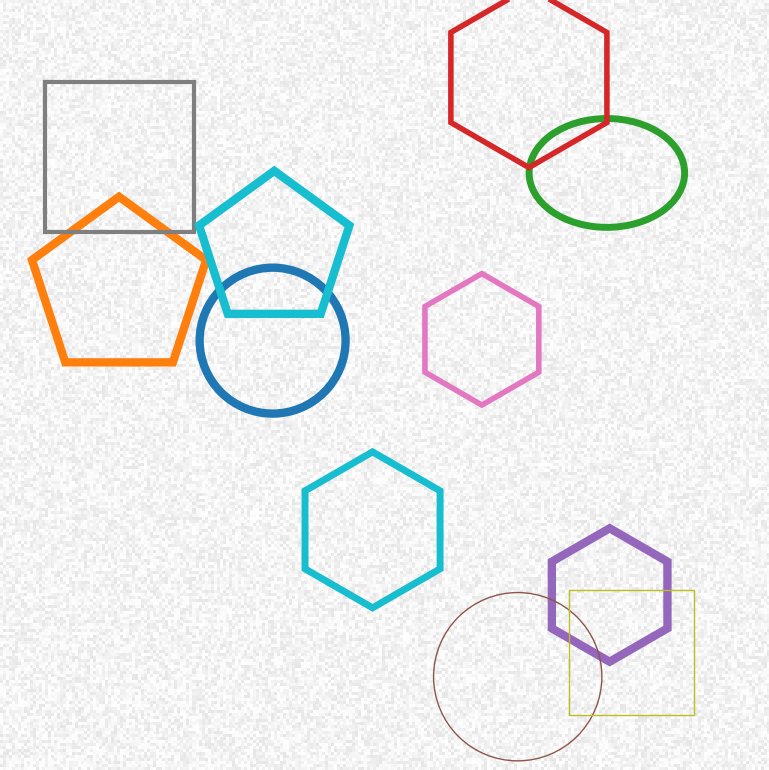[{"shape": "circle", "thickness": 3, "radius": 0.47, "center": [0.354, 0.558]}, {"shape": "pentagon", "thickness": 3, "radius": 0.59, "center": [0.155, 0.626]}, {"shape": "oval", "thickness": 2.5, "radius": 0.5, "center": [0.788, 0.775]}, {"shape": "hexagon", "thickness": 2, "radius": 0.58, "center": [0.687, 0.899]}, {"shape": "hexagon", "thickness": 3, "radius": 0.43, "center": [0.792, 0.227]}, {"shape": "circle", "thickness": 0.5, "radius": 0.55, "center": [0.672, 0.121]}, {"shape": "hexagon", "thickness": 2, "radius": 0.43, "center": [0.626, 0.559]}, {"shape": "square", "thickness": 1.5, "radius": 0.48, "center": [0.156, 0.796]}, {"shape": "square", "thickness": 0.5, "radius": 0.41, "center": [0.82, 0.153]}, {"shape": "pentagon", "thickness": 3, "radius": 0.51, "center": [0.356, 0.675]}, {"shape": "hexagon", "thickness": 2.5, "radius": 0.51, "center": [0.484, 0.312]}]